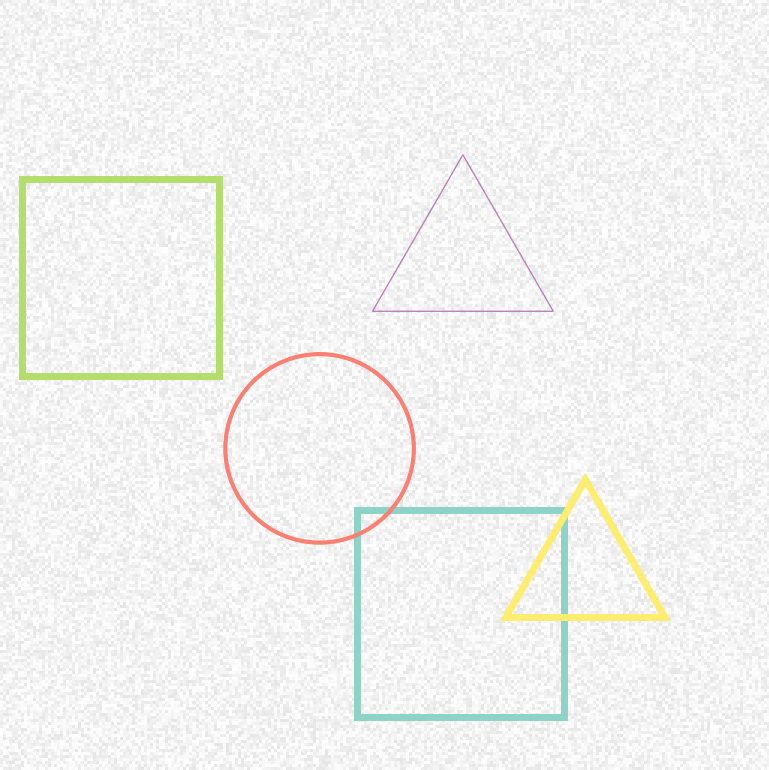[{"shape": "square", "thickness": 2.5, "radius": 0.67, "center": [0.598, 0.203]}, {"shape": "circle", "thickness": 1.5, "radius": 0.61, "center": [0.415, 0.418]}, {"shape": "square", "thickness": 2.5, "radius": 0.64, "center": [0.157, 0.639]}, {"shape": "triangle", "thickness": 0.5, "radius": 0.68, "center": [0.601, 0.663]}, {"shape": "triangle", "thickness": 2.5, "radius": 0.6, "center": [0.76, 0.258]}]